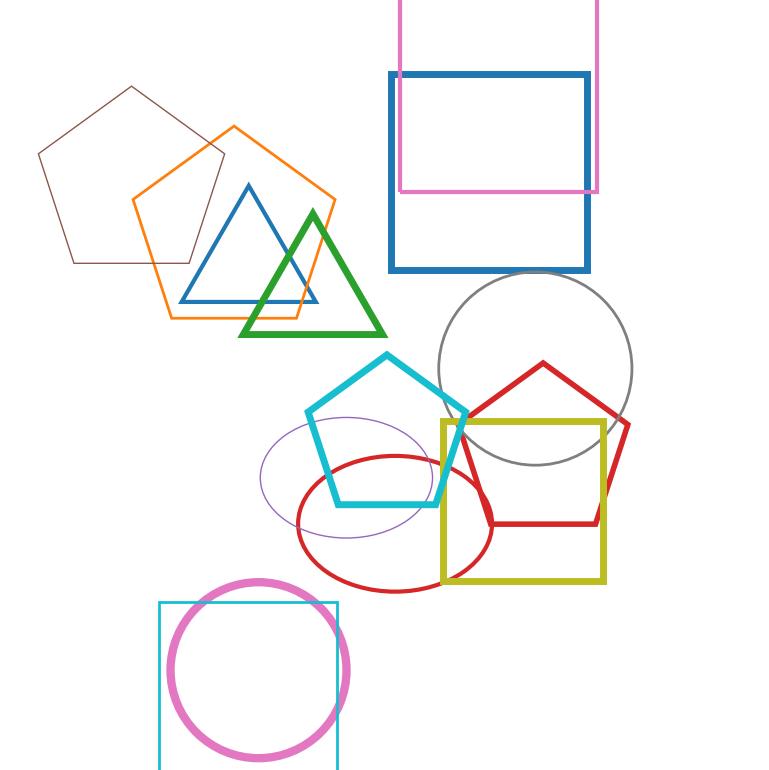[{"shape": "triangle", "thickness": 1.5, "radius": 0.5, "center": [0.323, 0.658]}, {"shape": "square", "thickness": 2.5, "radius": 0.64, "center": [0.635, 0.776]}, {"shape": "pentagon", "thickness": 1, "radius": 0.69, "center": [0.304, 0.698]}, {"shape": "triangle", "thickness": 2.5, "radius": 0.52, "center": [0.406, 0.618]}, {"shape": "oval", "thickness": 1.5, "radius": 0.63, "center": [0.513, 0.32]}, {"shape": "pentagon", "thickness": 2, "radius": 0.58, "center": [0.705, 0.413]}, {"shape": "oval", "thickness": 0.5, "radius": 0.56, "center": [0.45, 0.38]}, {"shape": "pentagon", "thickness": 0.5, "radius": 0.64, "center": [0.171, 0.761]}, {"shape": "square", "thickness": 1.5, "radius": 0.64, "center": [0.648, 0.878]}, {"shape": "circle", "thickness": 3, "radius": 0.57, "center": [0.336, 0.13]}, {"shape": "circle", "thickness": 1, "radius": 0.63, "center": [0.695, 0.521]}, {"shape": "square", "thickness": 2.5, "radius": 0.52, "center": [0.679, 0.349]}, {"shape": "square", "thickness": 1, "radius": 0.58, "center": [0.322, 0.103]}, {"shape": "pentagon", "thickness": 2.5, "radius": 0.54, "center": [0.503, 0.432]}]